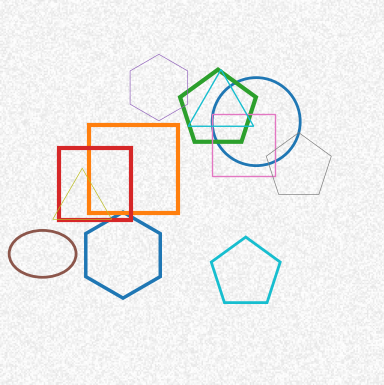[{"shape": "hexagon", "thickness": 2.5, "radius": 0.56, "center": [0.32, 0.337]}, {"shape": "circle", "thickness": 2, "radius": 0.57, "center": [0.665, 0.684]}, {"shape": "square", "thickness": 3, "radius": 0.58, "center": [0.347, 0.561]}, {"shape": "pentagon", "thickness": 3, "radius": 0.52, "center": [0.566, 0.716]}, {"shape": "square", "thickness": 3, "radius": 0.46, "center": [0.247, 0.522]}, {"shape": "hexagon", "thickness": 0.5, "radius": 0.43, "center": [0.413, 0.773]}, {"shape": "oval", "thickness": 2, "radius": 0.43, "center": [0.111, 0.341]}, {"shape": "square", "thickness": 1, "radius": 0.41, "center": [0.633, 0.623]}, {"shape": "pentagon", "thickness": 0.5, "radius": 0.44, "center": [0.776, 0.567]}, {"shape": "triangle", "thickness": 0.5, "radius": 0.44, "center": [0.214, 0.475]}, {"shape": "pentagon", "thickness": 2, "radius": 0.47, "center": [0.638, 0.29]}, {"shape": "triangle", "thickness": 1, "radius": 0.49, "center": [0.574, 0.721]}]